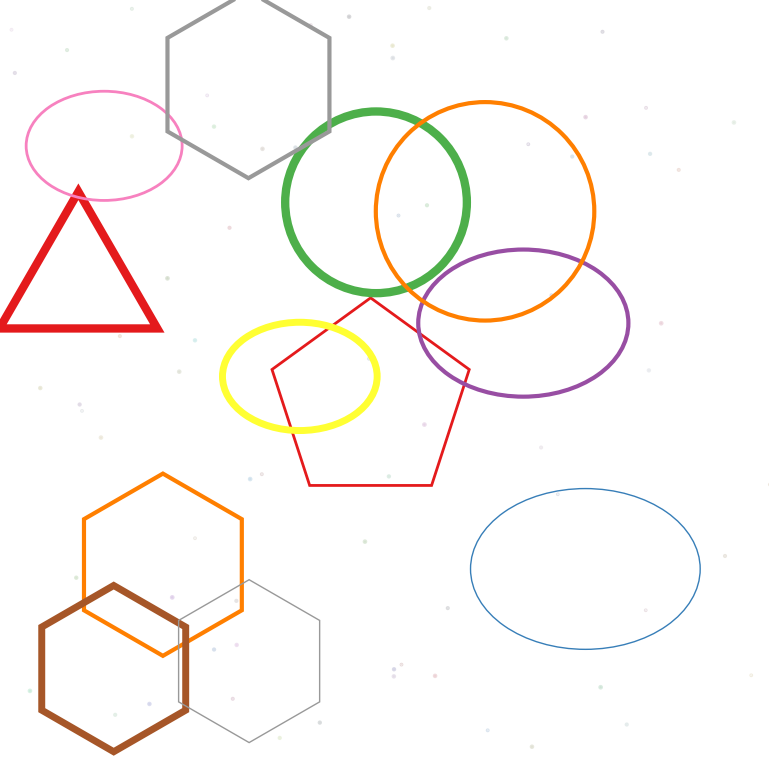[{"shape": "pentagon", "thickness": 1, "radius": 0.67, "center": [0.481, 0.479]}, {"shape": "triangle", "thickness": 3, "radius": 0.59, "center": [0.102, 0.633]}, {"shape": "oval", "thickness": 0.5, "radius": 0.75, "center": [0.76, 0.261]}, {"shape": "circle", "thickness": 3, "radius": 0.59, "center": [0.488, 0.737]}, {"shape": "oval", "thickness": 1.5, "radius": 0.68, "center": [0.68, 0.58]}, {"shape": "hexagon", "thickness": 1.5, "radius": 0.59, "center": [0.212, 0.267]}, {"shape": "circle", "thickness": 1.5, "radius": 0.71, "center": [0.63, 0.726]}, {"shape": "oval", "thickness": 2.5, "radius": 0.5, "center": [0.389, 0.511]}, {"shape": "hexagon", "thickness": 2.5, "radius": 0.54, "center": [0.148, 0.132]}, {"shape": "oval", "thickness": 1, "radius": 0.51, "center": [0.135, 0.811]}, {"shape": "hexagon", "thickness": 1.5, "radius": 0.61, "center": [0.323, 0.89]}, {"shape": "hexagon", "thickness": 0.5, "radius": 0.53, "center": [0.324, 0.141]}]